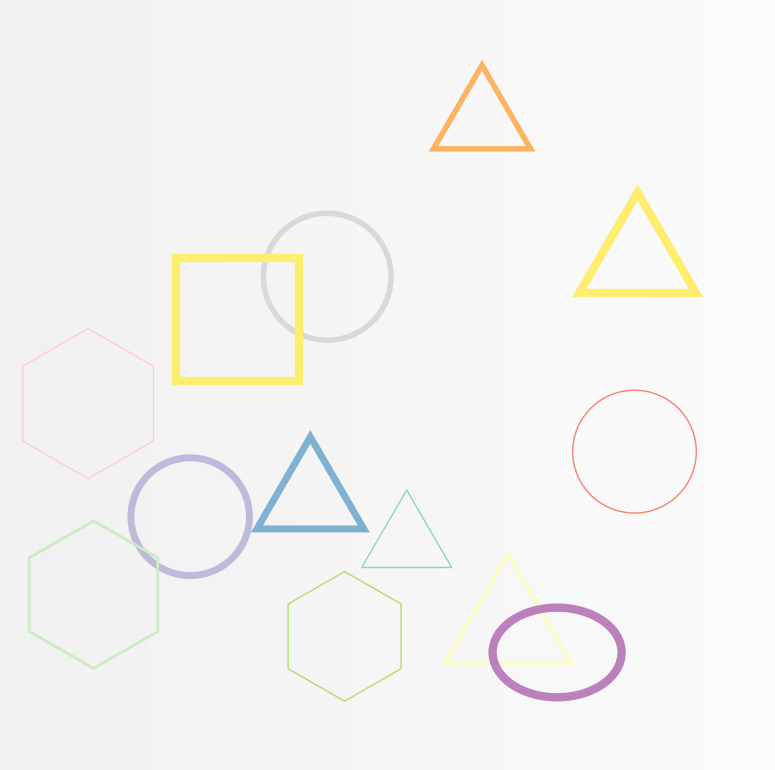[{"shape": "triangle", "thickness": 0.5, "radius": 0.34, "center": [0.525, 0.297]}, {"shape": "triangle", "thickness": 1, "radius": 0.47, "center": [0.656, 0.186]}, {"shape": "circle", "thickness": 2.5, "radius": 0.38, "center": [0.245, 0.329]}, {"shape": "circle", "thickness": 0.5, "radius": 0.4, "center": [0.819, 0.413]}, {"shape": "triangle", "thickness": 2.5, "radius": 0.4, "center": [0.4, 0.353]}, {"shape": "triangle", "thickness": 2, "radius": 0.36, "center": [0.622, 0.843]}, {"shape": "hexagon", "thickness": 0.5, "radius": 0.42, "center": [0.445, 0.174]}, {"shape": "hexagon", "thickness": 0.5, "radius": 0.49, "center": [0.114, 0.476]}, {"shape": "circle", "thickness": 2, "radius": 0.41, "center": [0.422, 0.641]}, {"shape": "oval", "thickness": 3, "radius": 0.42, "center": [0.719, 0.153]}, {"shape": "hexagon", "thickness": 1, "radius": 0.48, "center": [0.121, 0.228]}, {"shape": "triangle", "thickness": 3, "radius": 0.44, "center": [0.823, 0.663]}, {"shape": "square", "thickness": 3, "radius": 0.4, "center": [0.306, 0.585]}]